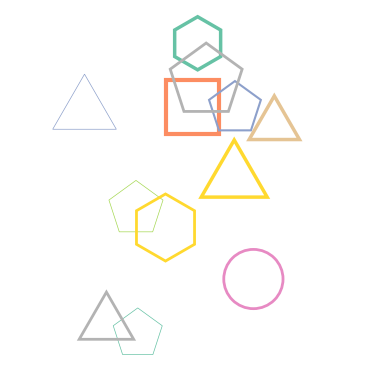[{"shape": "pentagon", "thickness": 0.5, "radius": 0.33, "center": [0.358, 0.133]}, {"shape": "hexagon", "thickness": 2.5, "radius": 0.34, "center": [0.513, 0.888]}, {"shape": "square", "thickness": 3, "radius": 0.35, "center": [0.5, 0.722]}, {"shape": "pentagon", "thickness": 1.5, "radius": 0.35, "center": [0.61, 0.719]}, {"shape": "triangle", "thickness": 0.5, "radius": 0.48, "center": [0.22, 0.712]}, {"shape": "circle", "thickness": 2, "radius": 0.38, "center": [0.658, 0.275]}, {"shape": "pentagon", "thickness": 0.5, "radius": 0.37, "center": [0.353, 0.458]}, {"shape": "hexagon", "thickness": 2, "radius": 0.44, "center": [0.43, 0.409]}, {"shape": "triangle", "thickness": 2.5, "radius": 0.49, "center": [0.608, 0.537]}, {"shape": "triangle", "thickness": 2.5, "radius": 0.38, "center": [0.712, 0.675]}, {"shape": "triangle", "thickness": 2, "radius": 0.41, "center": [0.276, 0.16]}, {"shape": "pentagon", "thickness": 2, "radius": 0.49, "center": [0.536, 0.79]}]